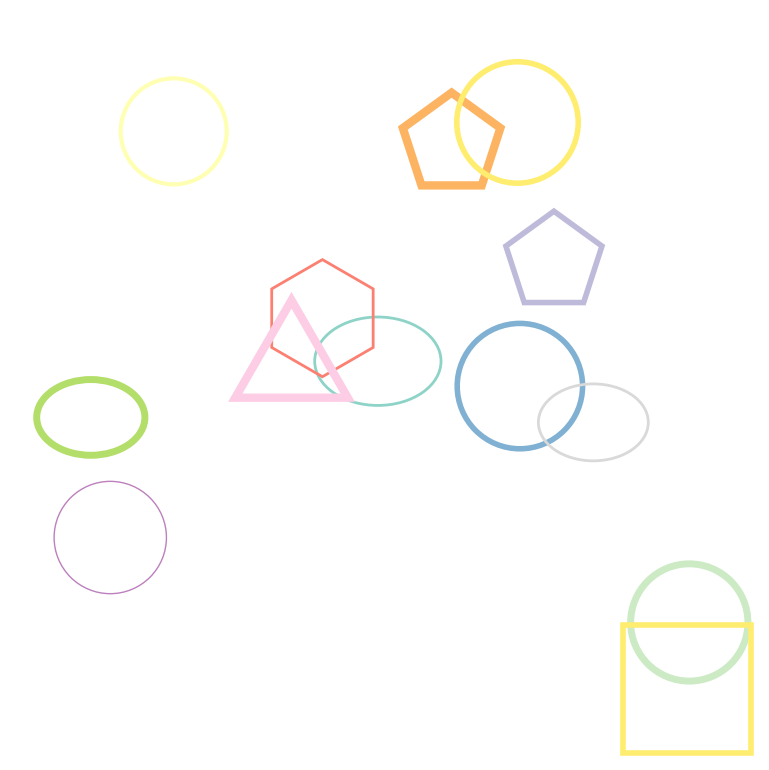[{"shape": "oval", "thickness": 1, "radius": 0.41, "center": [0.491, 0.531]}, {"shape": "circle", "thickness": 1.5, "radius": 0.34, "center": [0.226, 0.829]}, {"shape": "pentagon", "thickness": 2, "radius": 0.33, "center": [0.719, 0.66]}, {"shape": "hexagon", "thickness": 1, "radius": 0.38, "center": [0.419, 0.587]}, {"shape": "circle", "thickness": 2, "radius": 0.41, "center": [0.675, 0.499]}, {"shape": "pentagon", "thickness": 3, "radius": 0.33, "center": [0.587, 0.813]}, {"shape": "oval", "thickness": 2.5, "radius": 0.35, "center": [0.118, 0.458]}, {"shape": "triangle", "thickness": 3, "radius": 0.42, "center": [0.379, 0.526]}, {"shape": "oval", "thickness": 1, "radius": 0.36, "center": [0.771, 0.451]}, {"shape": "circle", "thickness": 0.5, "radius": 0.36, "center": [0.143, 0.302]}, {"shape": "circle", "thickness": 2.5, "radius": 0.38, "center": [0.895, 0.192]}, {"shape": "square", "thickness": 2, "radius": 0.42, "center": [0.892, 0.105]}, {"shape": "circle", "thickness": 2, "radius": 0.39, "center": [0.672, 0.841]}]